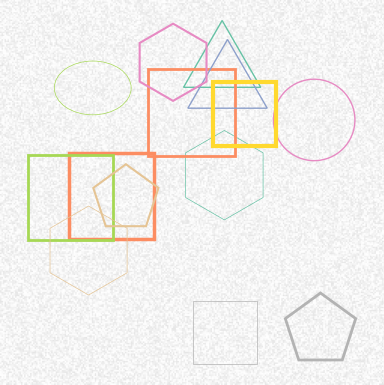[{"shape": "hexagon", "thickness": 0.5, "radius": 0.58, "center": [0.583, 0.545]}, {"shape": "triangle", "thickness": 1, "radius": 0.58, "center": [0.577, 0.831]}, {"shape": "square", "thickness": 2, "radius": 0.57, "center": [0.498, 0.707]}, {"shape": "square", "thickness": 2.5, "radius": 0.55, "center": [0.29, 0.491]}, {"shape": "triangle", "thickness": 1, "radius": 0.59, "center": [0.591, 0.778]}, {"shape": "hexagon", "thickness": 1.5, "radius": 0.5, "center": [0.45, 0.838]}, {"shape": "circle", "thickness": 1, "radius": 0.53, "center": [0.816, 0.688]}, {"shape": "oval", "thickness": 0.5, "radius": 0.5, "center": [0.241, 0.772]}, {"shape": "square", "thickness": 2, "radius": 0.55, "center": [0.183, 0.488]}, {"shape": "square", "thickness": 3, "radius": 0.41, "center": [0.634, 0.704]}, {"shape": "hexagon", "thickness": 0.5, "radius": 0.58, "center": [0.23, 0.349]}, {"shape": "pentagon", "thickness": 1.5, "radius": 0.44, "center": [0.327, 0.484]}, {"shape": "square", "thickness": 0.5, "radius": 0.41, "center": [0.585, 0.136]}, {"shape": "pentagon", "thickness": 2, "radius": 0.48, "center": [0.833, 0.143]}]